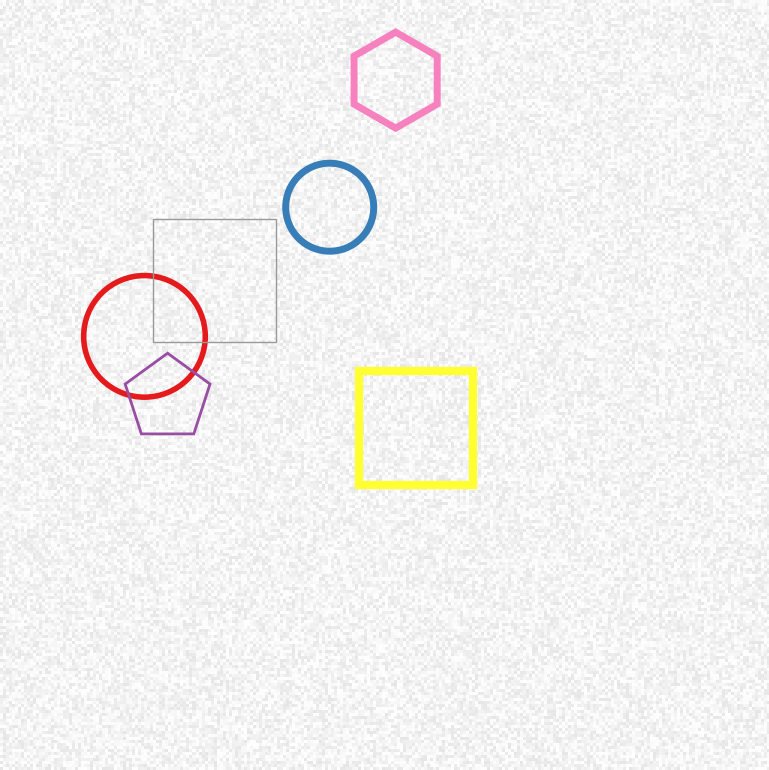[{"shape": "circle", "thickness": 2, "radius": 0.39, "center": [0.188, 0.563]}, {"shape": "circle", "thickness": 2.5, "radius": 0.29, "center": [0.428, 0.731]}, {"shape": "pentagon", "thickness": 1, "radius": 0.29, "center": [0.218, 0.483]}, {"shape": "square", "thickness": 3, "radius": 0.37, "center": [0.54, 0.444]}, {"shape": "hexagon", "thickness": 2.5, "radius": 0.31, "center": [0.514, 0.896]}, {"shape": "square", "thickness": 0.5, "radius": 0.4, "center": [0.279, 0.635]}]